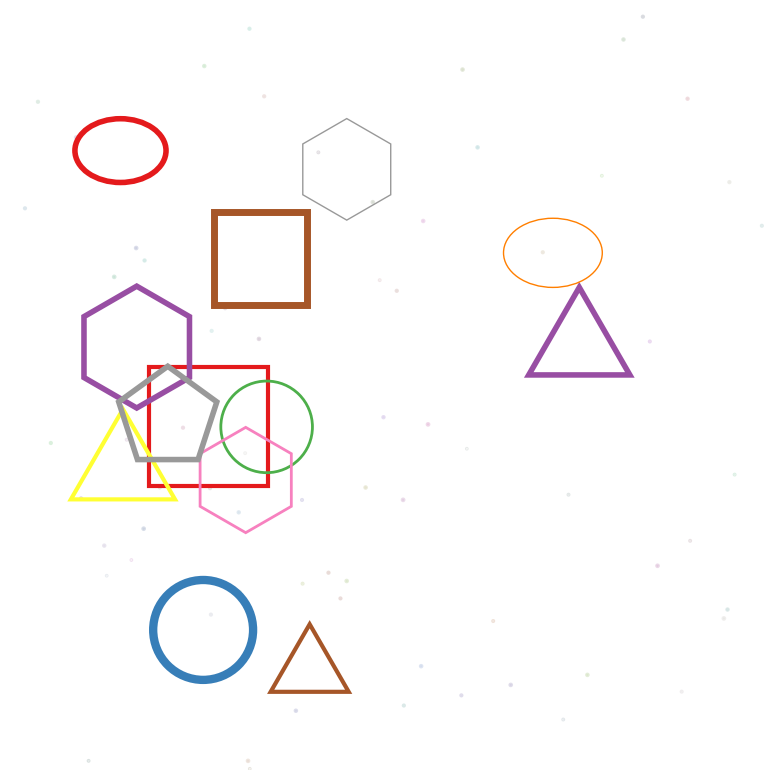[{"shape": "square", "thickness": 1.5, "radius": 0.39, "center": [0.271, 0.446]}, {"shape": "oval", "thickness": 2, "radius": 0.3, "center": [0.156, 0.804]}, {"shape": "circle", "thickness": 3, "radius": 0.32, "center": [0.264, 0.182]}, {"shape": "circle", "thickness": 1, "radius": 0.3, "center": [0.346, 0.446]}, {"shape": "hexagon", "thickness": 2, "radius": 0.4, "center": [0.178, 0.549]}, {"shape": "triangle", "thickness": 2, "radius": 0.38, "center": [0.752, 0.551]}, {"shape": "oval", "thickness": 0.5, "radius": 0.32, "center": [0.718, 0.672]}, {"shape": "triangle", "thickness": 1.5, "radius": 0.39, "center": [0.16, 0.391]}, {"shape": "triangle", "thickness": 1.5, "radius": 0.29, "center": [0.402, 0.131]}, {"shape": "square", "thickness": 2.5, "radius": 0.3, "center": [0.338, 0.665]}, {"shape": "hexagon", "thickness": 1, "radius": 0.34, "center": [0.319, 0.377]}, {"shape": "pentagon", "thickness": 2, "radius": 0.33, "center": [0.218, 0.457]}, {"shape": "hexagon", "thickness": 0.5, "radius": 0.33, "center": [0.45, 0.78]}]